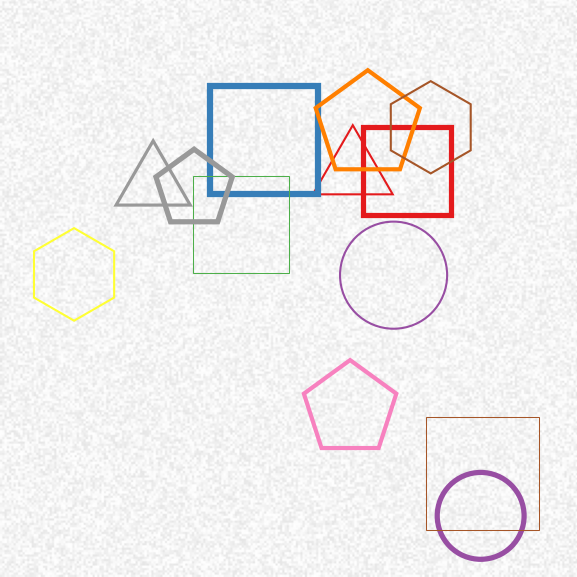[{"shape": "square", "thickness": 2.5, "radius": 0.38, "center": [0.705, 0.703]}, {"shape": "triangle", "thickness": 1, "radius": 0.4, "center": [0.611, 0.703]}, {"shape": "square", "thickness": 3, "radius": 0.47, "center": [0.457, 0.757]}, {"shape": "square", "thickness": 0.5, "radius": 0.42, "center": [0.418, 0.61]}, {"shape": "circle", "thickness": 2.5, "radius": 0.38, "center": [0.832, 0.106]}, {"shape": "circle", "thickness": 1, "radius": 0.46, "center": [0.682, 0.523]}, {"shape": "pentagon", "thickness": 2, "radius": 0.47, "center": [0.637, 0.783]}, {"shape": "hexagon", "thickness": 1, "radius": 0.4, "center": [0.128, 0.524]}, {"shape": "square", "thickness": 0.5, "radius": 0.49, "center": [0.835, 0.18]}, {"shape": "hexagon", "thickness": 1, "radius": 0.4, "center": [0.746, 0.779]}, {"shape": "pentagon", "thickness": 2, "radius": 0.42, "center": [0.606, 0.291]}, {"shape": "triangle", "thickness": 1.5, "radius": 0.37, "center": [0.265, 0.681]}, {"shape": "pentagon", "thickness": 2.5, "radius": 0.35, "center": [0.336, 0.671]}]